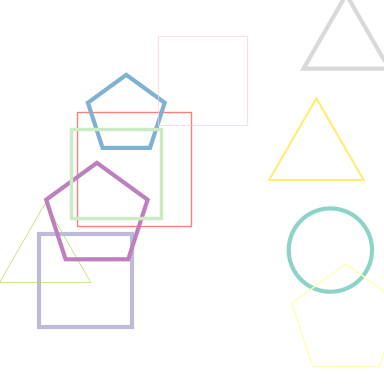[{"shape": "circle", "thickness": 3, "radius": 0.54, "center": [0.858, 0.35]}, {"shape": "pentagon", "thickness": 1, "radius": 0.74, "center": [0.899, 0.167]}, {"shape": "square", "thickness": 3, "radius": 0.6, "center": [0.223, 0.271]}, {"shape": "square", "thickness": 1, "radius": 0.74, "center": [0.348, 0.561]}, {"shape": "pentagon", "thickness": 3, "radius": 0.52, "center": [0.328, 0.701]}, {"shape": "triangle", "thickness": 0.5, "radius": 0.68, "center": [0.117, 0.335]}, {"shape": "square", "thickness": 0.5, "radius": 0.58, "center": [0.525, 0.79]}, {"shape": "triangle", "thickness": 3, "radius": 0.64, "center": [0.899, 0.886]}, {"shape": "pentagon", "thickness": 3, "radius": 0.69, "center": [0.252, 0.439]}, {"shape": "square", "thickness": 2.5, "radius": 0.58, "center": [0.301, 0.549]}, {"shape": "triangle", "thickness": 1.5, "radius": 0.71, "center": [0.822, 0.603]}]